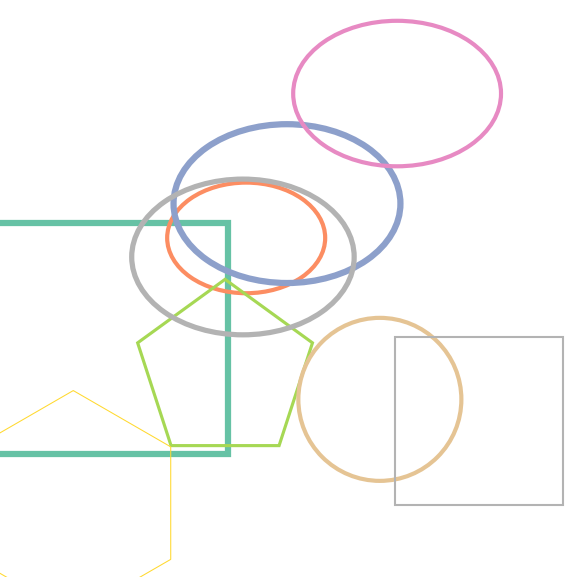[{"shape": "square", "thickness": 3, "radius": 1.0, "center": [0.195, 0.414]}, {"shape": "oval", "thickness": 2, "radius": 0.68, "center": [0.426, 0.587]}, {"shape": "oval", "thickness": 3, "radius": 0.98, "center": [0.497, 0.647]}, {"shape": "oval", "thickness": 2, "radius": 0.9, "center": [0.688, 0.837]}, {"shape": "pentagon", "thickness": 1.5, "radius": 0.8, "center": [0.39, 0.356]}, {"shape": "hexagon", "thickness": 0.5, "radius": 0.97, "center": [0.127, 0.128]}, {"shape": "circle", "thickness": 2, "radius": 0.71, "center": [0.658, 0.308]}, {"shape": "square", "thickness": 1, "radius": 0.73, "center": [0.83, 0.27]}, {"shape": "oval", "thickness": 2.5, "radius": 0.96, "center": [0.421, 0.554]}]